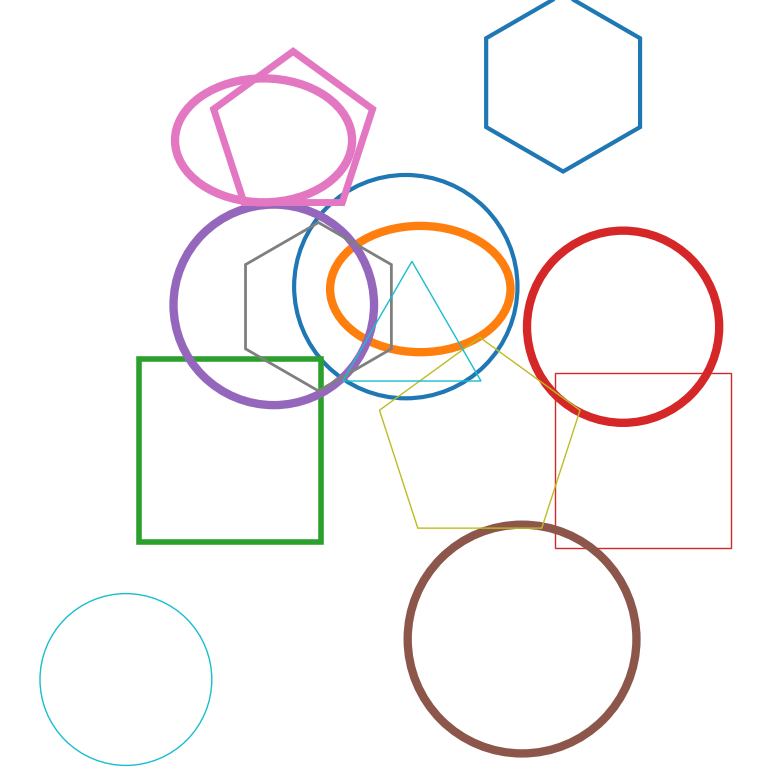[{"shape": "hexagon", "thickness": 1.5, "radius": 0.58, "center": [0.731, 0.893]}, {"shape": "circle", "thickness": 1.5, "radius": 0.73, "center": [0.527, 0.628]}, {"shape": "oval", "thickness": 3, "radius": 0.59, "center": [0.546, 0.625]}, {"shape": "square", "thickness": 2, "radius": 0.59, "center": [0.298, 0.415]}, {"shape": "square", "thickness": 0.5, "radius": 0.57, "center": [0.835, 0.402]}, {"shape": "circle", "thickness": 3, "radius": 0.62, "center": [0.809, 0.576]}, {"shape": "circle", "thickness": 3, "radius": 0.65, "center": [0.356, 0.604]}, {"shape": "circle", "thickness": 3, "radius": 0.74, "center": [0.678, 0.17]}, {"shape": "pentagon", "thickness": 2.5, "radius": 0.54, "center": [0.381, 0.825]}, {"shape": "oval", "thickness": 3, "radius": 0.57, "center": [0.342, 0.818]}, {"shape": "hexagon", "thickness": 1, "radius": 0.55, "center": [0.414, 0.602]}, {"shape": "pentagon", "thickness": 0.5, "radius": 0.68, "center": [0.623, 0.425]}, {"shape": "triangle", "thickness": 0.5, "radius": 0.52, "center": [0.535, 0.557]}, {"shape": "circle", "thickness": 0.5, "radius": 0.56, "center": [0.164, 0.118]}]